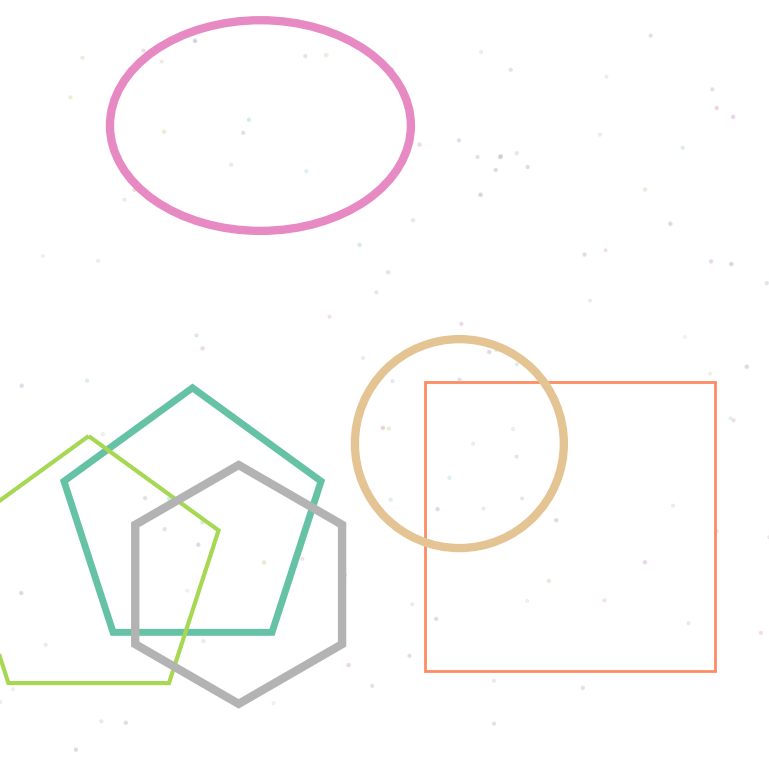[{"shape": "pentagon", "thickness": 2.5, "radius": 0.88, "center": [0.25, 0.321]}, {"shape": "square", "thickness": 1, "radius": 0.94, "center": [0.74, 0.316]}, {"shape": "oval", "thickness": 3, "radius": 0.98, "center": [0.338, 0.837]}, {"shape": "pentagon", "thickness": 1.5, "radius": 0.89, "center": [0.115, 0.256]}, {"shape": "circle", "thickness": 3, "radius": 0.68, "center": [0.597, 0.424]}, {"shape": "hexagon", "thickness": 3, "radius": 0.78, "center": [0.31, 0.241]}]